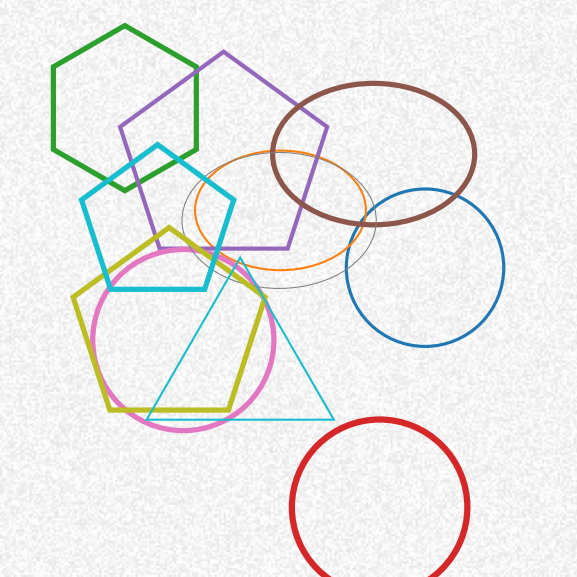[{"shape": "circle", "thickness": 1.5, "radius": 0.68, "center": [0.736, 0.536]}, {"shape": "oval", "thickness": 1, "radius": 0.74, "center": [0.486, 0.635]}, {"shape": "hexagon", "thickness": 2.5, "radius": 0.71, "center": [0.216, 0.812]}, {"shape": "circle", "thickness": 3, "radius": 0.76, "center": [0.657, 0.121]}, {"shape": "pentagon", "thickness": 2, "radius": 0.94, "center": [0.387, 0.721]}, {"shape": "oval", "thickness": 2.5, "radius": 0.87, "center": [0.647, 0.732]}, {"shape": "circle", "thickness": 2.5, "radius": 0.78, "center": [0.317, 0.41]}, {"shape": "oval", "thickness": 0.5, "radius": 0.84, "center": [0.483, 0.617]}, {"shape": "pentagon", "thickness": 2.5, "radius": 0.87, "center": [0.293, 0.43]}, {"shape": "pentagon", "thickness": 2.5, "radius": 0.69, "center": [0.273, 0.61]}, {"shape": "triangle", "thickness": 1, "radius": 0.94, "center": [0.416, 0.366]}]